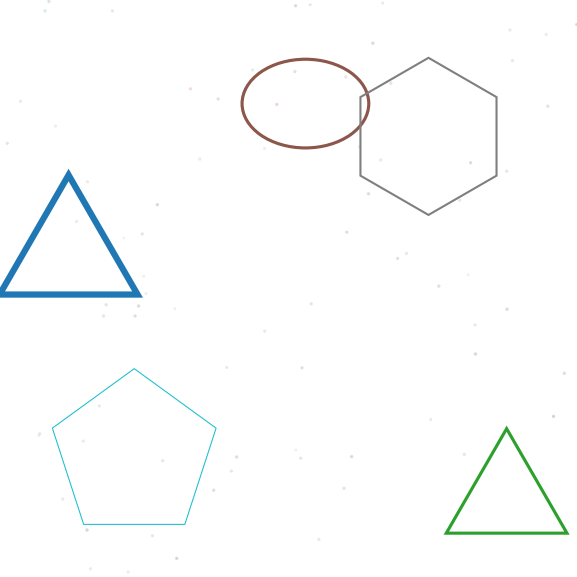[{"shape": "triangle", "thickness": 3, "radius": 0.69, "center": [0.119, 0.558]}, {"shape": "triangle", "thickness": 1.5, "radius": 0.6, "center": [0.877, 0.136]}, {"shape": "oval", "thickness": 1.5, "radius": 0.55, "center": [0.529, 0.82]}, {"shape": "hexagon", "thickness": 1, "radius": 0.68, "center": [0.742, 0.763]}, {"shape": "pentagon", "thickness": 0.5, "radius": 0.75, "center": [0.232, 0.212]}]